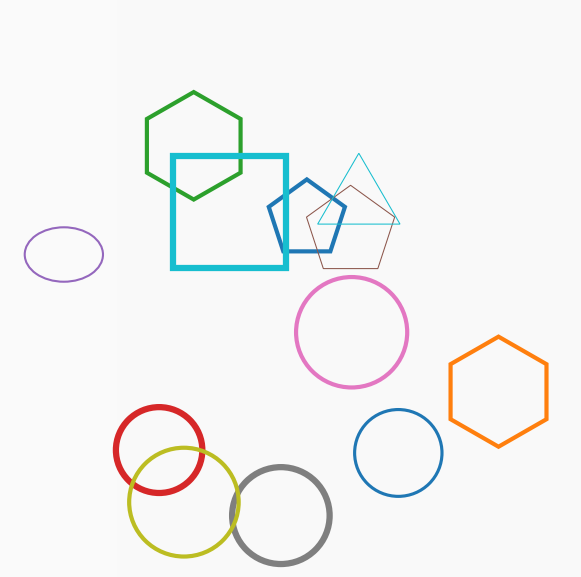[{"shape": "pentagon", "thickness": 2, "radius": 0.34, "center": [0.528, 0.62]}, {"shape": "circle", "thickness": 1.5, "radius": 0.38, "center": [0.685, 0.215]}, {"shape": "hexagon", "thickness": 2, "radius": 0.48, "center": [0.858, 0.321]}, {"shape": "hexagon", "thickness": 2, "radius": 0.47, "center": [0.333, 0.747]}, {"shape": "circle", "thickness": 3, "radius": 0.37, "center": [0.274, 0.22]}, {"shape": "oval", "thickness": 1, "radius": 0.34, "center": [0.11, 0.558]}, {"shape": "pentagon", "thickness": 0.5, "radius": 0.4, "center": [0.603, 0.599]}, {"shape": "circle", "thickness": 2, "radius": 0.48, "center": [0.605, 0.424]}, {"shape": "circle", "thickness": 3, "radius": 0.42, "center": [0.483, 0.106]}, {"shape": "circle", "thickness": 2, "radius": 0.47, "center": [0.316, 0.13]}, {"shape": "triangle", "thickness": 0.5, "radius": 0.41, "center": [0.617, 0.652]}, {"shape": "square", "thickness": 3, "radius": 0.48, "center": [0.394, 0.631]}]